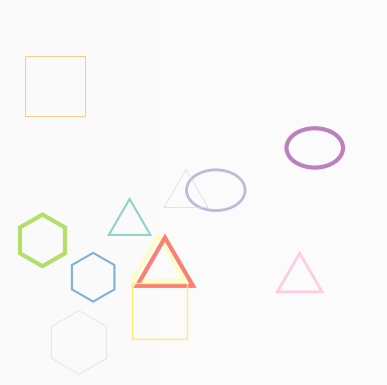[{"shape": "triangle", "thickness": 1.5, "radius": 0.31, "center": [0.334, 0.421]}, {"shape": "triangle", "thickness": 2, "radius": 0.39, "center": [0.409, 0.31]}, {"shape": "oval", "thickness": 2, "radius": 0.38, "center": [0.557, 0.506]}, {"shape": "triangle", "thickness": 3, "radius": 0.42, "center": [0.426, 0.299]}, {"shape": "hexagon", "thickness": 1.5, "radius": 0.32, "center": [0.24, 0.28]}, {"shape": "square", "thickness": 0.5, "radius": 0.39, "center": [0.142, 0.777]}, {"shape": "hexagon", "thickness": 3, "radius": 0.34, "center": [0.11, 0.376]}, {"shape": "triangle", "thickness": 2, "radius": 0.33, "center": [0.773, 0.275]}, {"shape": "triangle", "thickness": 0.5, "radius": 0.33, "center": [0.48, 0.494]}, {"shape": "oval", "thickness": 3, "radius": 0.36, "center": [0.812, 0.616]}, {"shape": "hexagon", "thickness": 0.5, "radius": 0.41, "center": [0.204, 0.11]}, {"shape": "square", "thickness": 1, "radius": 0.36, "center": [0.411, 0.192]}]